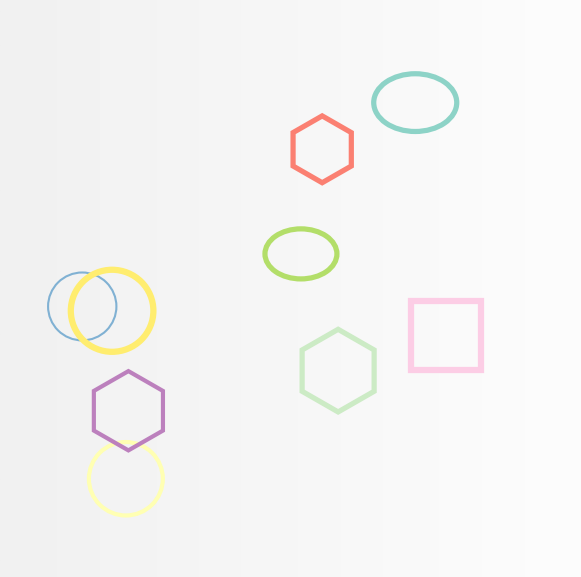[{"shape": "oval", "thickness": 2.5, "radius": 0.36, "center": [0.714, 0.821]}, {"shape": "circle", "thickness": 2, "radius": 0.32, "center": [0.217, 0.17]}, {"shape": "hexagon", "thickness": 2.5, "radius": 0.29, "center": [0.554, 0.741]}, {"shape": "circle", "thickness": 1, "radius": 0.29, "center": [0.141, 0.469]}, {"shape": "oval", "thickness": 2.5, "radius": 0.31, "center": [0.518, 0.56]}, {"shape": "square", "thickness": 3, "radius": 0.3, "center": [0.768, 0.418]}, {"shape": "hexagon", "thickness": 2, "radius": 0.34, "center": [0.221, 0.288]}, {"shape": "hexagon", "thickness": 2.5, "radius": 0.36, "center": [0.582, 0.357]}, {"shape": "circle", "thickness": 3, "radius": 0.36, "center": [0.193, 0.461]}]